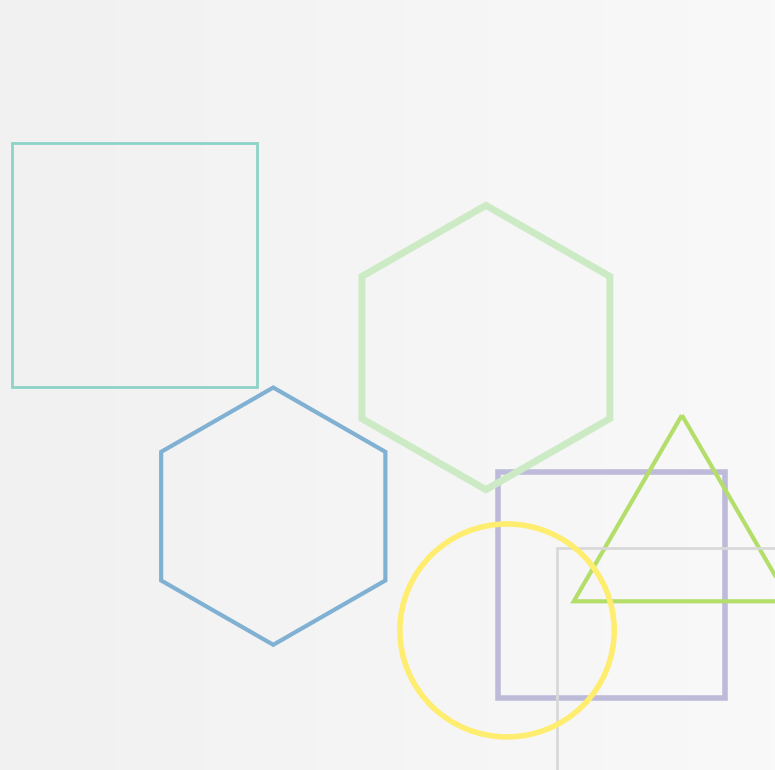[{"shape": "square", "thickness": 1, "radius": 0.79, "center": [0.173, 0.656]}, {"shape": "square", "thickness": 2, "radius": 0.73, "center": [0.789, 0.24]}, {"shape": "hexagon", "thickness": 1.5, "radius": 0.84, "center": [0.353, 0.33]}, {"shape": "triangle", "thickness": 1.5, "radius": 0.81, "center": [0.88, 0.3]}, {"shape": "square", "thickness": 1, "radius": 0.87, "center": [0.893, 0.114]}, {"shape": "hexagon", "thickness": 2.5, "radius": 0.92, "center": [0.627, 0.549]}, {"shape": "circle", "thickness": 2, "radius": 0.69, "center": [0.654, 0.181]}]